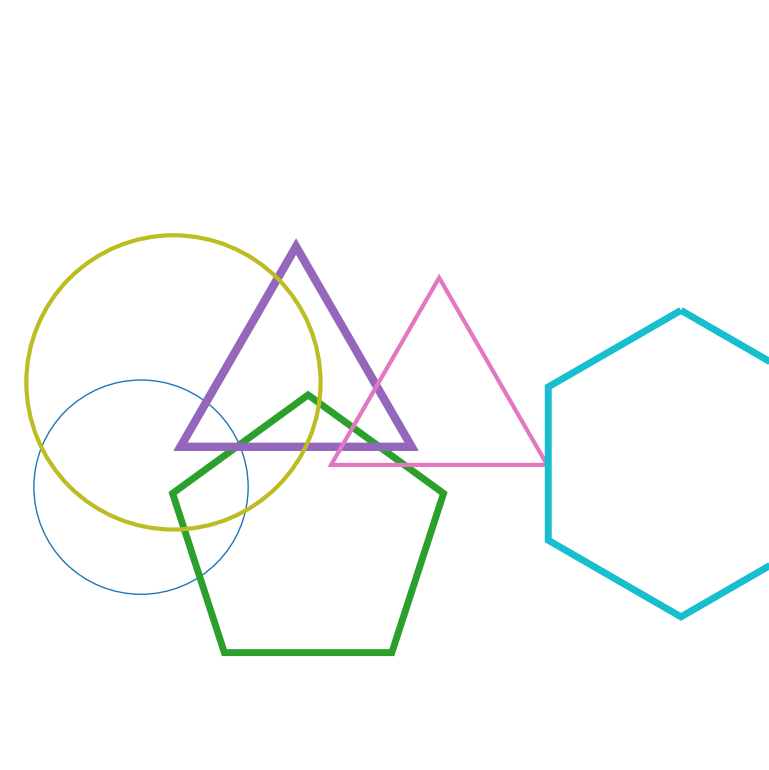[{"shape": "circle", "thickness": 0.5, "radius": 0.7, "center": [0.183, 0.367]}, {"shape": "pentagon", "thickness": 2.5, "radius": 0.92, "center": [0.4, 0.302]}, {"shape": "triangle", "thickness": 3, "radius": 0.87, "center": [0.385, 0.506]}, {"shape": "triangle", "thickness": 1.5, "radius": 0.81, "center": [0.57, 0.477]}, {"shape": "circle", "thickness": 1.5, "radius": 0.96, "center": [0.225, 0.503]}, {"shape": "hexagon", "thickness": 2.5, "radius": 1.0, "center": [0.884, 0.398]}]